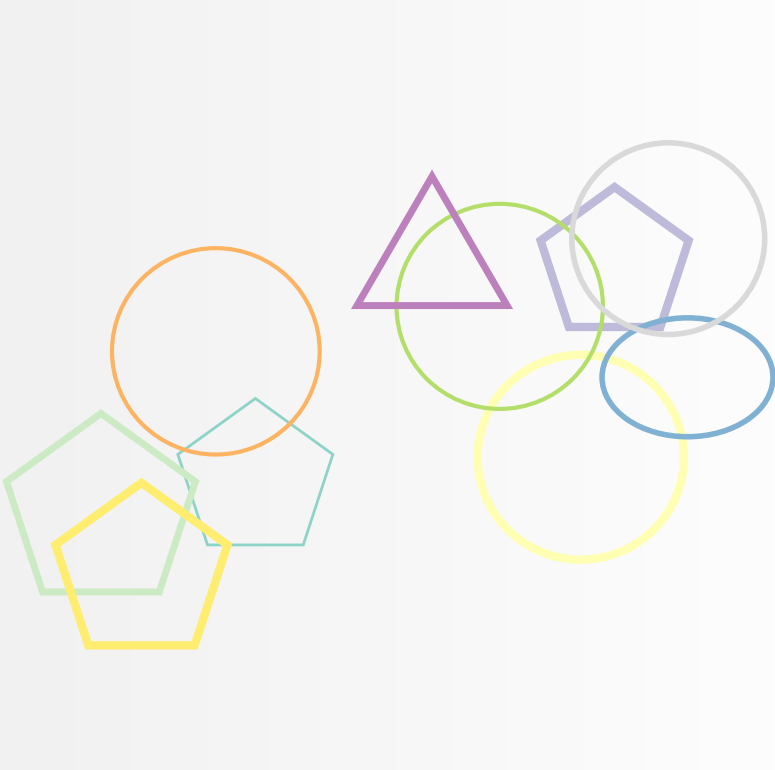[{"shape": "pentagon", "thickness": 1, "radius": 0.53, "center": [0.33, 0.377]}, {"shape": "circle", "thickness": 3, "radius": 0.67, "center": [0.749, 0.406]}, {"shape": "pentagon", "thickness": 3, "radius": 0.5, "center": [0.793, 0.657]}, {"shape": "oval", "thickness": 2, "radius": 0.55, "center": [0.887, 0.51]}, {"shape": "circle", "thickness": 1.5, "radius": 0.67, "center": [0.279, 0.544]}, {"shape": "circle", "thickness": 1.5, "radius": 0.67, "center": [0.645, 0.602]}, {"shape": "circle", "thickness": 2, "radius": 0.62, "center": [0.862, 0.69]}, {"shape": "triangle", "thickness": 2.5, "radius": 0.56, "center": [0.557, 0.659]}, {"shape": "pentagon", "thickness": 2.5, "radius": 0.64, "center": [0.13, 0.335]}, {"shape": "pentagon", "thickness": 3, "radius": 0.58, "center": [0.183, 0.256]}]